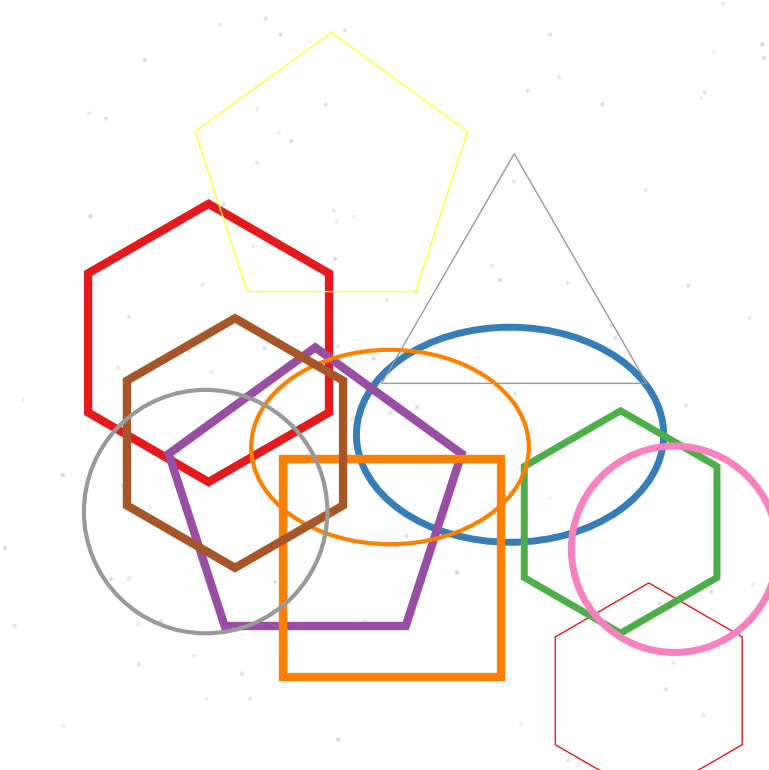[{"shape": "hexagon", "thickness": 3, "radius": 0.9, "center": [0.271, 0.555]}, {"shape": "hexagon", "thickness": 0.5, "radius": 0.7, "center": [0.843, 0.103]}, {"shape": "oval", "thickness": 2.5, "radius": 1.0, "center": [0.662, 0.435]}, {"shape": "hexagon", "thickness": 2.5, "radius": 0.72, "center": [0.806, 0.322]}, {"shape": "pentagon", "thickness": 3, "radius": 1.0, "center": [0.409, 0.349]}, {"shape": "oval", "thickness": 1.5, "radius": 0.9, "center": [0.506, 0.419]}, {"shape": "square", "thickness": 3, "radius": 0.71, "center": [0.509, 0.262]}, {"shape": "pentagon", "thickness": 0.5, "radius": 0.93, "center": [0.43, 0.772]}, {"shape": "hexagon", "thickness": 3, "radius": 0.81, "center": [0.305, 0.425]}, {"shape": "circle", "thickness": 2.5, "radius": 0.67, "center": [0.876, 0.287]}, {"shape": "circle", "thickness": 1.5, "radius": 0.79, "center": [0.267, 0.336]}, {"shape": "triangle", "thickness": 0.5, "radius": 0.99, "center": [0.668, 0.602]}]